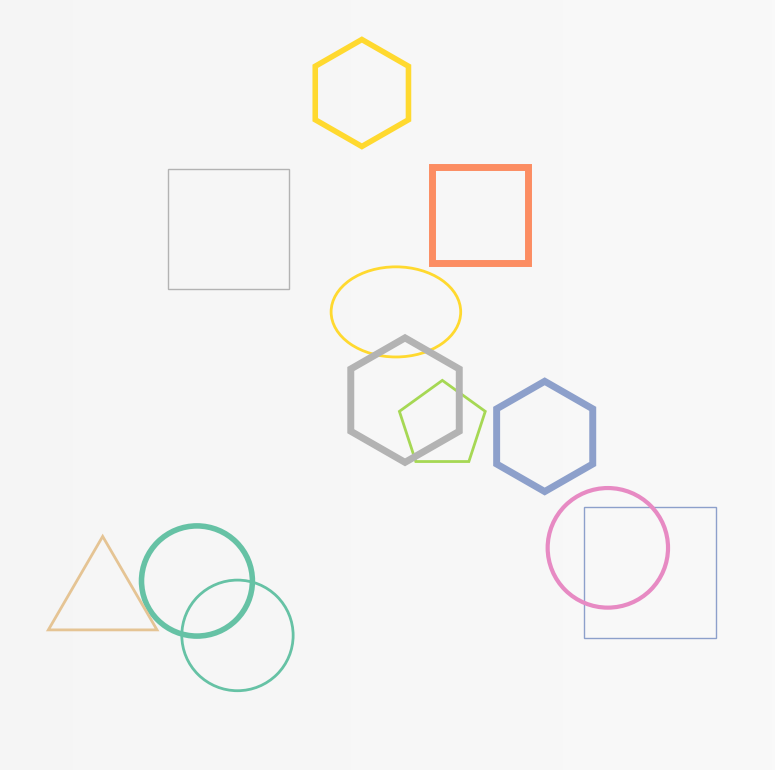[{"shape": "circle", "thickness": 1, "radius": 0.36, "center": [0.306, 0.175]}, {"shape": "circle", "thickness": 2, "radius": 0.36, "center": [0.254, 0.245]}, {"shape": "square", "thickness": 2.5, "radius": 0.31, "center": [0.62, 0.721]}, {"shape": "hexagon", "thickness": 2.5, "radius": 0.36, "center": [0.703, 0.433]}, {"shape": "square", "thickness": 0.5, "radius": 0.42, "center": [0.839, 0.256]}, {"shape": "circle", "thickness": 1.5, "radius": 0.39, "center": [0.784, 0.289]}, {"shape": "pentagon", "thickness": 1, "radius": 0.29, "center": [0.571, 0.448]}, {"shape": "oval", "thickness": 1, "radius": 0.42, "center": [0.511, 0.595]}, {"shape": "hexagon", "thickness": 2, "radius": 0.35, "center": [0.467, 0.879]}, {"shape": "triangle", "thickness": 1, "radius": 0.4, "center": [0.132, 0.222]}, {"shape": "hexagon", "thickness": 2.5, "radius": 0.4, "center": [0.523, 0.48]}, {"shape": "square", "thickness": 0.5, "radius": 0.39, "center": [0.295, 0.702]}]